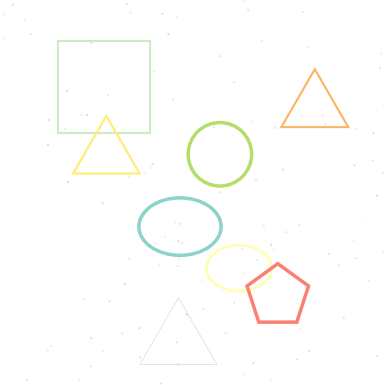[{"shape": "oval", "thickness": 2.5, "radius": 0.53, "center": [0.468, 0.411]}, {"shape": "oval", "thickness": 2, "radius": 0.42, "center": [0.621, 0.303]}, {"shape": "pentagon", "thickness": 2.5, "radius": 0.42, "center": [0.722, 0.231]}, {"shape": "triangle", "thickness": 1.5, "radius": 0.5, "center": [0.818, 0.72]}, {"shape": "circle", "thickness": 2.5, "radius": 0.41, "center": [0.571, 0.599]}, {"shape": "triangle", "thickness": 0.5, "radius": 0.58, "center": [0.463, 0.111]}, {"shape": "square", "thickness": 1.5, "radius": 0.6, "center": [0.269, 0.774]}, {"shape": "triangle", "thickness": 1.5, "radius": 0.5, "center": [0.276, 0.599]}]